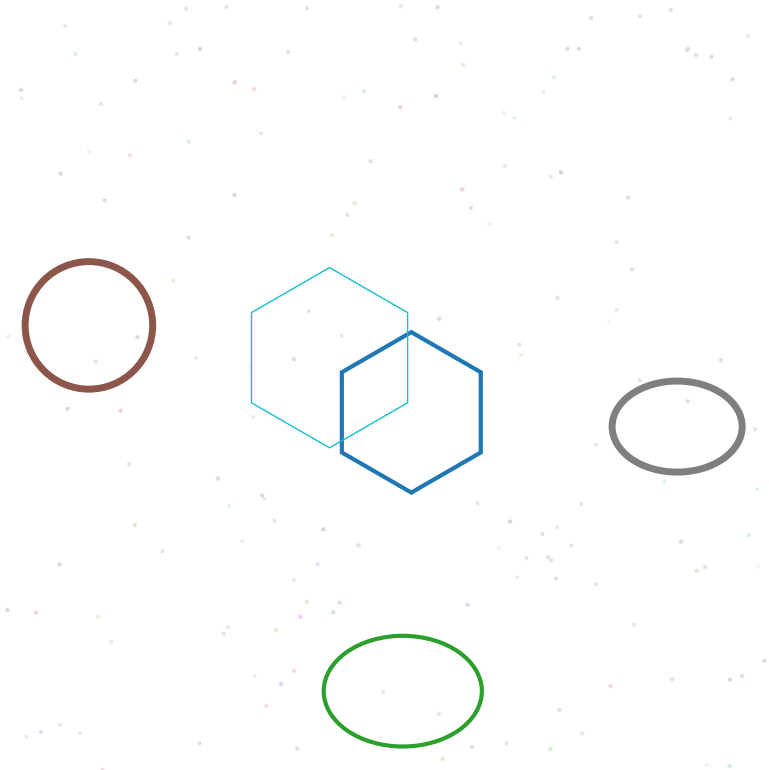[{"shape": "hexagon", "thickness": 1.5, "radius": 0.52, "center": [0.534, 0.464]}, {"shape": "oval", "thickness": 1.5, "radius": 0.51, "center": [0.523, 0.102]}, {"shape": "circle", "thickness": 2.5, "radius": 0.41, "center": [0.115, 0.577]}, {"shape": "oval", "thickness": 2.5, "radius": 0.42, "center": [0.879, 0.446]}, {"shape": "hexagon", "thickness": 0.5, "radius": 0.59, "center": [0.428, 0.535]}]